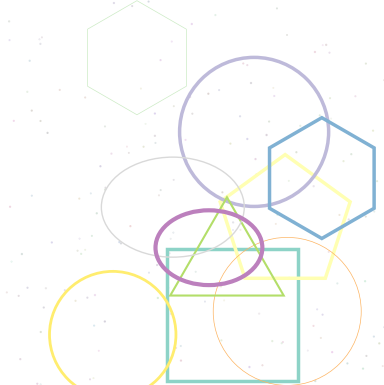[{"shape": "square", "thickness": 2.5, "radius": 0.86, "center": [0.604, 0.182]}, {"shape": "pentagon", "thickness": 2.5, "radius": 0.89, "center": [0.741, 0.421]}, {"shape": "circle", "thickness": 2.5, "radius": 0.97, "center": [0.66, 0.657]}, {"shape": "hexagon", "thickness": 2.5, "radius": 0.78, "center": [0.836, 0.537]}, {"shape": "circle", "thickness": 0.5, "radius": 0.96, "center": [0.746, 0.191]}, {"shape": "triangle", "thickness": 1.5, "radius": 0.85, "center": [0.59, 0.317]}, {"shape": "oval", "thickness": 1, "radius": 0.93, "center": [0.449, 0.462]}, {"shape": "oval", "thickness": 3, "radius": 0.69, "center": [0.543, 0.357]}, {"shape": "hexagon", "thickness": 0.5, "radius": 0.74, "center": [0.356, 0.85]}, {"shape": "circle", "thickness": 2, "radius": 0.82, "center": [0.293, 0.131]}]